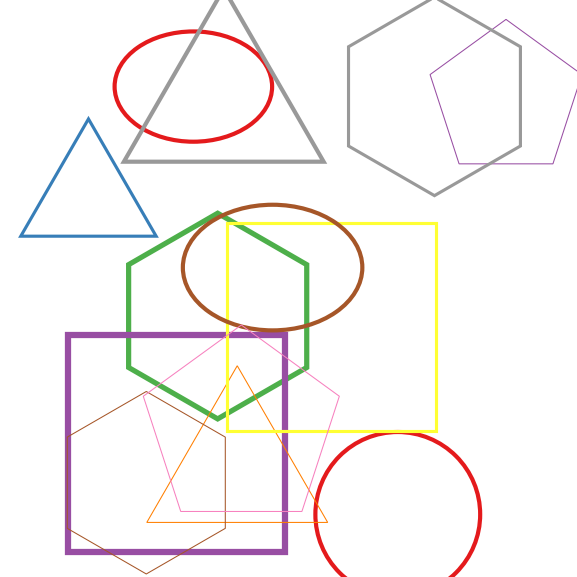[{"shape": "oval", "thickness": 2, "radius": 0.68, "center": [0.335, 0.849]}, {"shape": "circle", "thickness": 2, "radius": 0.71, "center": [0.689, 0.108]}, {"shape": "triangle", "thickness": 1.5, "radius": 0.68, "center": [0.153, 0.658]}, {"shape": "hexagon", "thickness": 2.5, "radius": 0.89, "center": [0.377, 0.452]}, {"shape": "pentagon", "thickness": 0.5, "radius": 0.69, "center": [0.876, 0.827]}, {"shape": "square", "thickness": 3, "radius": 0.94, "center": [0.306, 0.232]}, {"shape": "triangle", "thickness": 0.5, "radius": 0.9, "center": [0.411, 0.185]}, {"shape": "square", "thickness": 1.5, "radius": 0.9, "center": [0.574, 0.433]}, {"shape": "oval", "thickness": 2, "radius": 0.78, "center": [0.472, 0.536]}, {"shape": "hexagon", "thickness": 0.5, "radius": 0.79, "center": [0.253, 0.163]}, {"shape": "pentagon", "thickness": 0.5, "radius": 0.89, "center": [0.418, 0.258]}, {"shape": "hexagon", "thickness": 1.5, "radius": 0.86, "center": [0.752, 0.832]}, {"shape": "triangle", "thickness": 2, "radius": 1.0, "center": [0.387, 0.819]}]